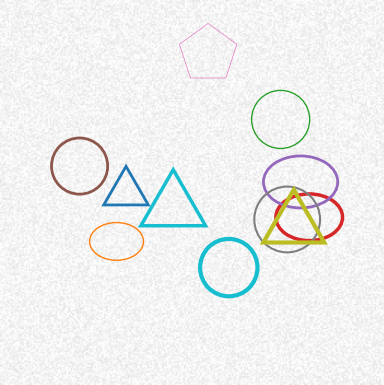[{"shape": "triangle", "thickness": 2, "radius": 0.33, "center": [0.327, 0.501]}, {"shape": "oval", "thickness": 1, "radius": 0.35, "center": [0.303, 0.373]}, {"shape": "circle", "thickness": 1, "radius": 0.38, "center": [0.729, 0.69]}, {"shape": "oval", "thickness": 2.5, "radius": 0.43, "center": [0.803, 0.436]}, {"shape": "oval", "thickness": 2, "radius": 0.48, "center": [0.781, 0.527]}, {"shape": "circle", "thickness": 2, "radius": 0.36, "center": [0.207, 0.569]}, {"shape": "pentagon", "thickness": 0.5, "radius": 0.39, "center": [0.541, 0.861]}, {"shape": "circle", "thickness": 1.5, "radius": 0.43, "center": [0.746, 0.43]}, {"shape": "triangle", "thickness": 3, "radius": 0.46, "center": [0.763, 0.416]}, {"shape": "circle", "thickness": 3, "radius": 0.37, "center": [0.594, 0.305]}, {"shape": "triangle", "thickness": 2.5, "radius": 0.48, "center": [0.45, 0.462]}]